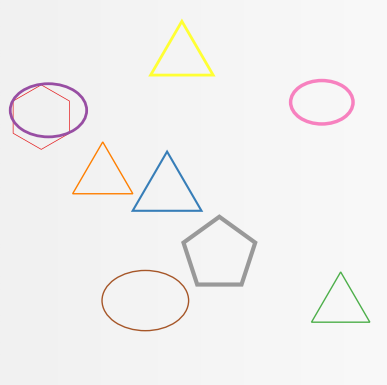[{"shape": "hexagon", "thickness": 0.5, "radius": 0.42, "center": [0.106, 0.696]}, {"shape": "triangle", "thickness": 1.5, "radius": 0.51, "center": [0.431, 0.504]}, {"shape": "triangle", "thickness": 1, "radius": 0.43, "center": [0.879, 0.207]}, {"shape": "oval", "thickness": 2, "radius": 0.49, "center": [0.125, 0.714]}, {"shape": "triangle", "thickness": 1, "radius": 0.45, "center": [0.265, 0.542]}, {"shape": "triangle", "thickness": 2, "radius": 0.47, "center": [0.469, 0.852]}, {"shape": "oval", "thickness": 1, "radius": 0.56, "center": [0.375, 0.219]}, {"shape": "oval", "thickness": 2.5, "radius": 0.4, "center": [0.831, 0.734]}, {"shape": "pentagon", "thickness": 3, "radius": 0.49, "center": [0.566, 0.34]}]